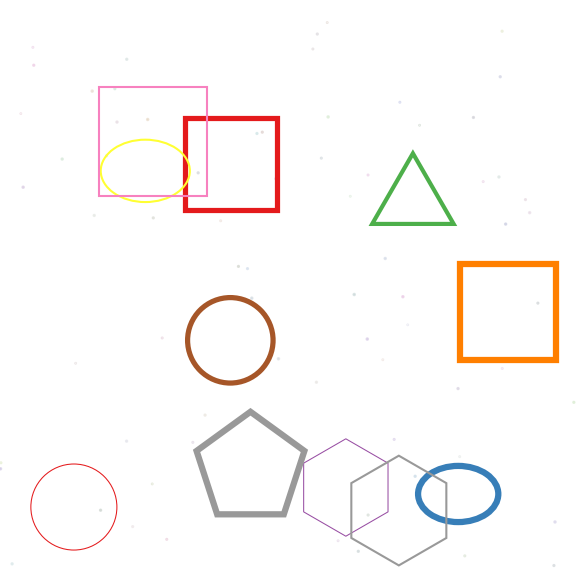[{"shape": "square", "thickness": 2.5, "radius": 0.4, "center": [0.4, 0.715]}, {"shape": "circle", "thickness": 0.5, "radius": 0.37, "center": [0.128, 0.121]}, {"shape": "oval", "thickness": 3, "radius": 0.35, "center": [0.793, 0.144]}, {"shape": "triangle", "thickness": 2, "radius": 0.41, "center": [0.715, 0.652]}, {"shape": "hexagon", "thickness": 0.5, "radius": 0.42, "center": [0.599, 0.155]}, {"shape": "square", "thickness": 3, "radius": 0.41, "center": [0.88, 0.459]}, {"shape": "oval", "thickness": 1, "radius": 0.39, "center": [0.252, 0.703]}, {"shape": "circle", "thickness": 2.5, "radius": 0.37, "center": [0.399, 0.41]}, {"shape": "square", "thickness": 1, "radius": 0.47, "center": [0.265, 0.754]}, {"shape": "hexagon", "thickness": 1, "radius": 0.47, "center": [0.691, 0.115]}, {"shape": "pentagon", "thickness": 3, "radius": 0.49, "center": [0.434, 0.188]}]